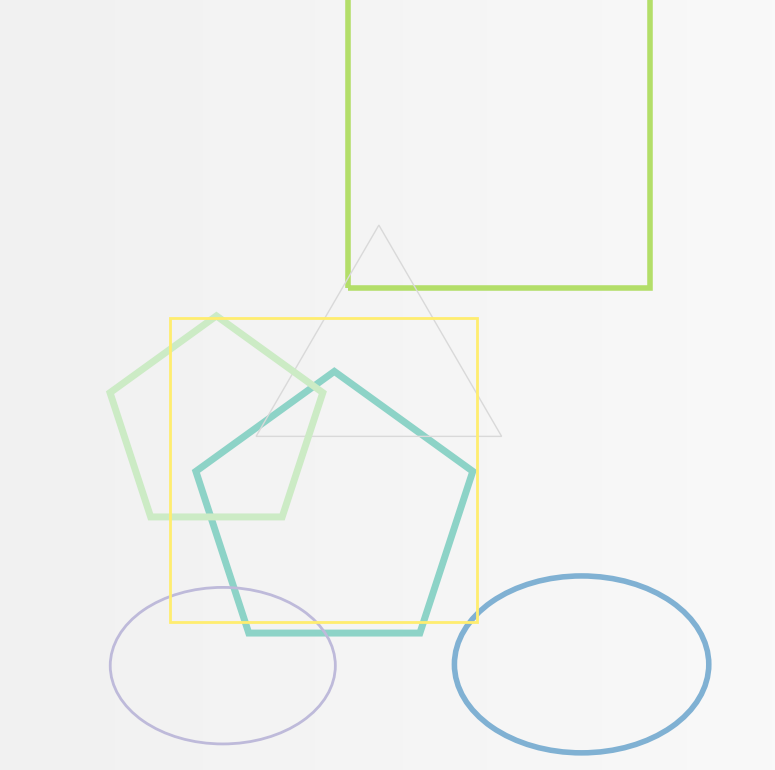[{"shape": "pentagon", "thickness": 2.5, "radius": 0.94, "center": [0.431, 0.33]}, {"shape": "oval", "thickness": 1, "radius": 0.73, "center": [0.287, 0.135]}, {"shape": "oval", "thickness": 2, "radius": 0.82, "center": [0.75, 0.137]}, {"shape": "square", "thickness": 2, "radius": 0.97, "center": [0.644, 0.821]}, {"shape": "triangle", "thickness": 0.5, "radius": 0.91, "center": [0.489, 0.525]}, {"shape": "pentagon", "thickness": 2.5, "radius": 0.72, "center": [0.279, 0.445]}, {"shape": "square", "thickness": 1, "radius": 0.99, "center": [0.417, 0.39]}]